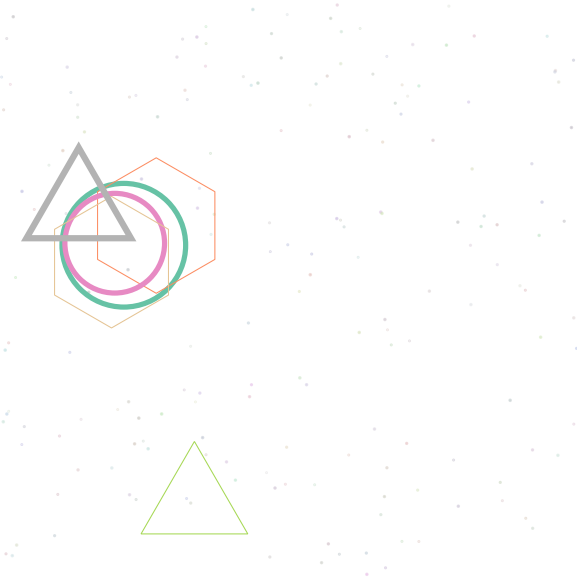[{"shape": "circle", "thickness": 2.5, "radius": 0.54, "center": [0.214, 0.574]}, {"shape": "hexagon", "thickness": 0.5, "radius": 0.59, "center": [0.271, 0.609]}, {"shape": "circle", "thickness": 2.5, "radius": 0.43, "center": [0.199, 0.578]}, {"shape": "triangle", "thickness": 0.5, "radius": 0.53, "center": [0.337, 0.128]}, {"shape": "hexagon", "thickness": 0.5, "radius": 0.57, "center": [0.193, 0.545]}, {"shape": "triangle", "thickness": 3, "radius": 0.52, "center": [0.136, 0.639]}]